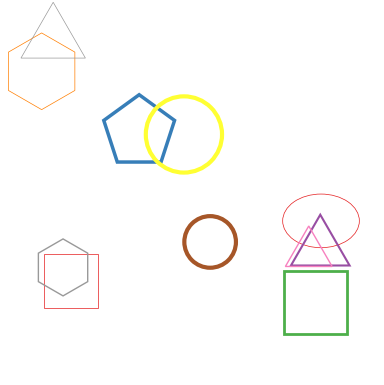[{"shape": "oval", "thickness": 0.5, "radius": 0.5, "center": [0.834, 0.426]}, {"shape": "square", "thickness": 0.5, "radius": 0.35, "center": [0.185, 0.27]}, {"shape": "pentagon", "thickness": 2.5, "radius": 0.48, "center": [0.361, 0.657]}, {"shape": "square", "thickness": 2, "radius": 0.41, "center": [0.819, 0.214]}, {"shape": "triangle", "thickness": 1.5, "radius": 0.44, "center": [0.832, 0.354]}, {"shape": "hexagon", "thickness": 0.5, "radius": 0.5, "center": [0.108, 0.815]}, {"shape": "circle", "thickness": 3, "radius": 0.5, "center": [0.478, 0.651]}, {"shape": "circle", "thickness": 3, "radius": 0.34, "center": [0.546, 0.372]}, {"shape": "triangle", "thickness": 1, "radius": 0.35, "center": [0.802, 0.343]}, {"shape": "hexagon", "thickness": 1, "radius": 0.37, "center": [0.164, 0.305]}, {"shape": "triangle", "thickness": 0.5, "radius": 0.48, "center": [0.138, 0.897]}]